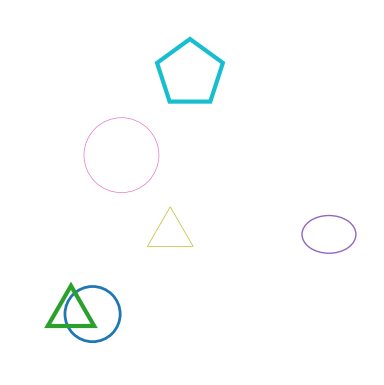[{"shape": "circle", "thickness": 2, "radius": 0.36, "center": [0.24, 0.184]}, {"shape": "triangle", "thickness": 3, "radius": 0.35, "center": [0.184, 0.188]}, {"shape": "oval", "thickness": 1, "radius": 0.35, "center": [0.854, 0.391]}, {"shape": "circle", "thickness": 0.5, "radius": 0.49, "center": [0.315, 0.597]}, {"shape": "triangle", "thickness": 0.5, "radius": 0.34, "center": [0.442, 0.394]}, {"shape": "pentagon", "thickness": 3, "radius": 0.45, "center": [0.493, 0.809]}]